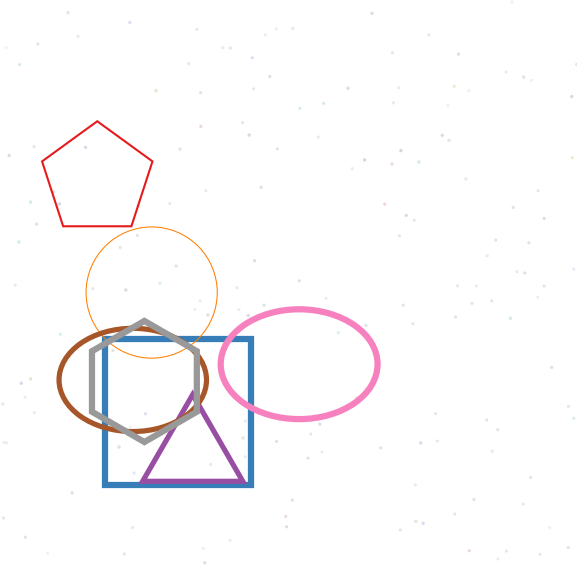[{"shape": "pentagon", "thickness": 1, "radius": 0.5, "center": [0.168, 0.689]}, {"shape": "square", "thickness": 3, "radius": 0.63, "center": [0.309, 0.285]}, {"shape": "triangle", "thickness": 2.5, "radius": 0.5, "center": [0.334, 0.216]}, {"shape": "circle", "thickness": 0.5, "radius": 0.57, "center": [0.263, 0.493]}, {"shape": "oval", "thickness": 2.5, "radius": 0.64, "center": [0.23, 0.341]}, {"shape": "oval", "thickness": 3, "radius": 0.68, "center": [0.518, 0.368]}, {"shape": "hexagon", "thickness": 3, "radius": 0.52, "center": [0.25, 0.339]}]